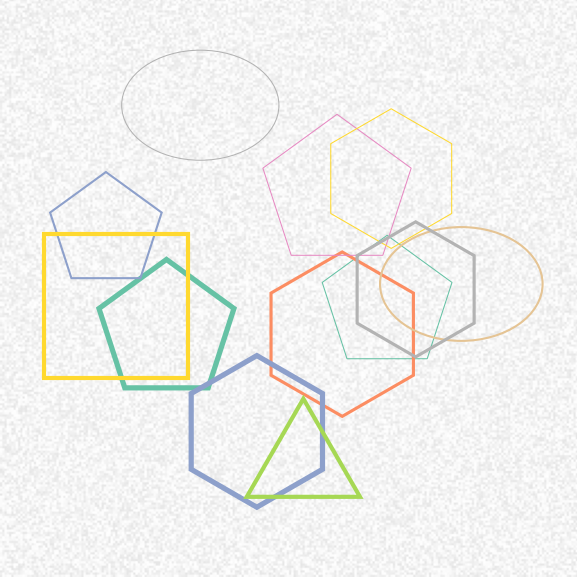[{"shape": "pentagon", "thickness": 0.5, "radius": 0.59, "center": [0.67, 0.474]}, {"shape": "pentagon", "thickness": 2.5, "radius": 0.61, "center": [0.288, 0.427]}, {"shape": "hexagon", "thickness": 1.5, "radius": 0.71, "center": [0.593, 0.42]}, {"shape": "hexagon", "thickness": 2.5, "radius": 0.66, "center": [0.445, 0.252]}, {"shape": "pentagon", "thickness": 1, "radius": 0.51, "center": [0.183, 0.6]}, {"shape": "pentagon", "thickness": 0.5, "radius": 0.67, "center": [0.584, 0.666]}, {"shape": "triangle", "thickness": 2, "radius": 0.57, "center": [0.525, 0.195]}, {"shape": "square", "thickness": 2, "radius": 0.62, "center": [0.202, 0.47]}, {"shape": "hexagon", "thickness": 0.5, "radius": 0.6, "center": [0.677, 0.69]}, {"shape": "oval", "thickness": 1, "radius": 0.7, "center": [0.799, 0.507]}, {"shape": "hexagon", "thickness": 1.5, "radius": 0.58, "center": [0.72, 0.498]}, {"shape": "oval", "thickness": 0.5, "radius": 0.68, "center": [0.347, 0.817]}]